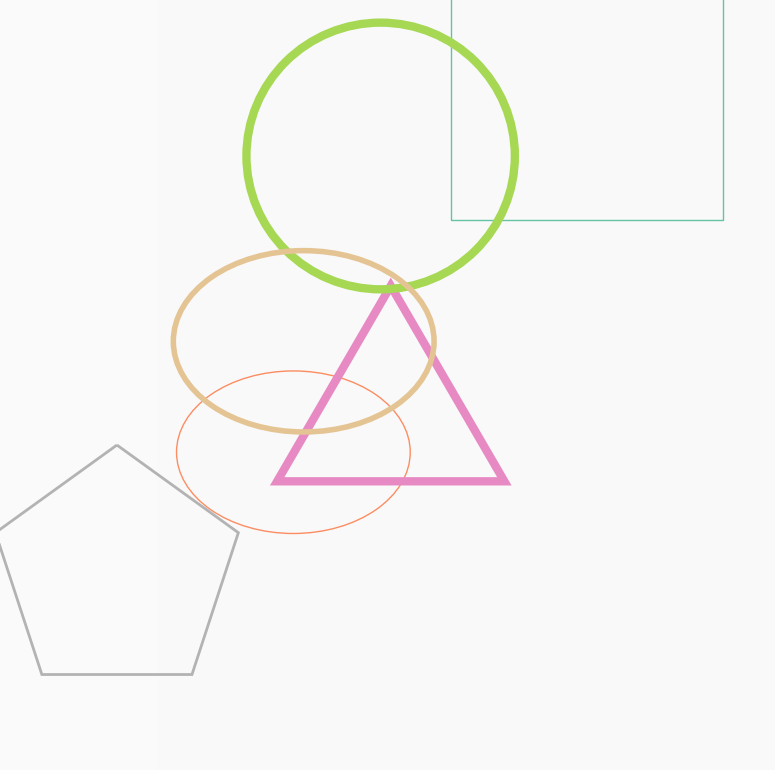[{"shape": "square", "thickness": 0.5, "radius": 0.88, "center": [0.757, 0.889]}, {"shape": "oval", "thickness": 0.5, "radius": 0.75, "center": [0.379, 0.413]}, {"shape": "triangle", "thickness": 3, "radius": 0.85, "center": [0.504, 0.46]}, {"shape": "circle", "thickness": 3, "radius": 0.87, "center": [0.491, 0.797]}, {"shape": "oval", "thickness": 2, "radius": 0.84, "center": [0.392, 0.557]}, {"shape": "pentagon", "thickness": 1, "radius": 0.82, "center": [0.151, 0.257]}]